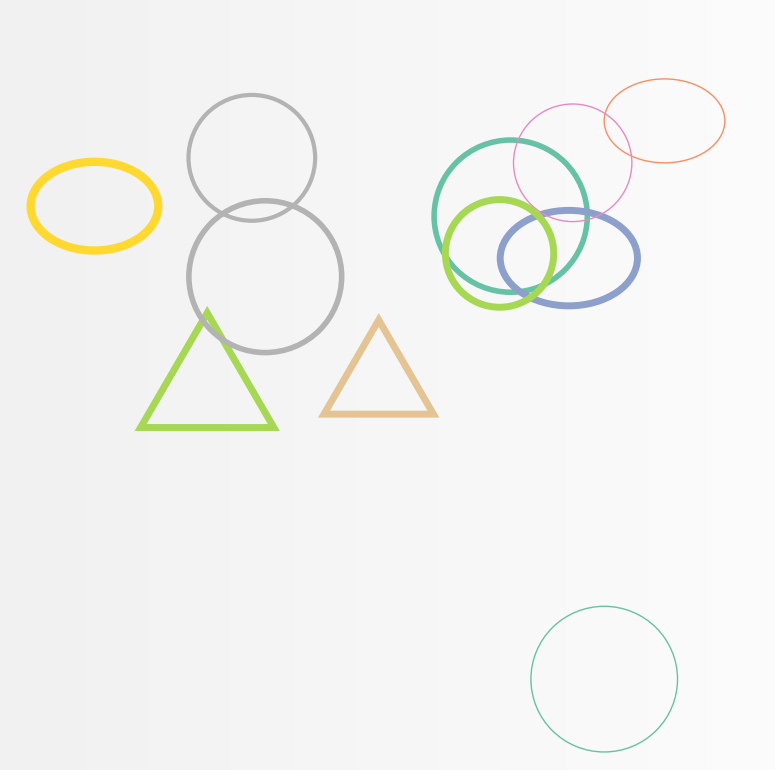[{"shape": "circle", "thickness": 0.5, "radius": 0.47, "center": [0.78, 0.118]}, {"shape": "circle", "thickness": 2, "radius": 0.49, "center": [0.659, 0.719]}, {"shape": "oval", "thickness": 0.5, "radius": 0.39, "center": [0.857, 0.843]}, {"shape": "oval", "thickness": 2.5, "radius": 0.44, "center": [0.734, 0.665]}, {"shape": "circle", "thickness": 0.5, "radius": 0.38, "center": [0.739, 0.789]}, {"shape": "triangle", "thickness": 2.5, "radius": 0.5, "center": [0.267, 0.494]}, {"shape": "circle", "thickness": 2.5, "radius": 0.35, "center": [0.645, 0.671]}, {"shape": "oval", "thickness": 3, "radius": 0.41, "center": [0.122, 0.732]}, {"shape": "triangle", "thickness": 2.5, "radius": 0.41, "center": [0.489, 0.503]}, {"shape": "circle", "thickness": 2, "radius": 0.49, "center": [0.342, 0.641]}, {"shape": "circle", "thickness": 1.5, "radius": 0.41, "center": [0.325, 0.795]}]